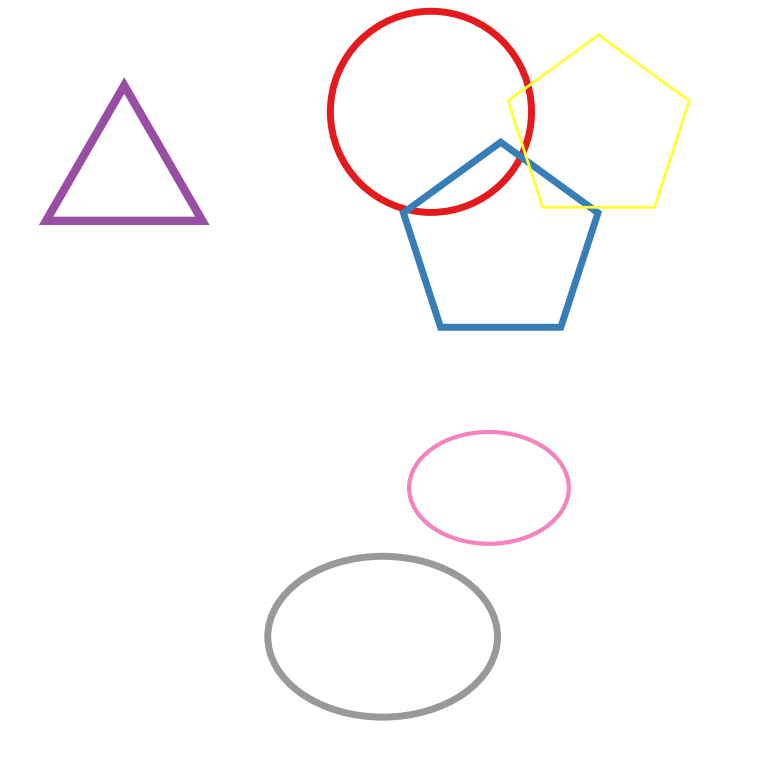[{"shape": "circle", "thickness": 2.5, "radius": 0.65, "center": [0.56, 0.855]}, {"shape": "pentagon", "thickness": 2.5, "radius": 0.66, "center": [0.65, 0.682]}, {"shape": "triangle", "thickness": 3, "radius": 0.59, "center": [0.161, 0.772]}, {"shape": "pentagon", "thickness": 1, "radius": 0.62, "center": [0.777, 0.831]}, {"shape": "oval", "thickness": 1.5, "radius": 0.52, "center": [0.635, 0.366]}, {"shape": "oval", "thickness": 2.5, "radius": 0.75, "center": [0.497, 0.173]}]